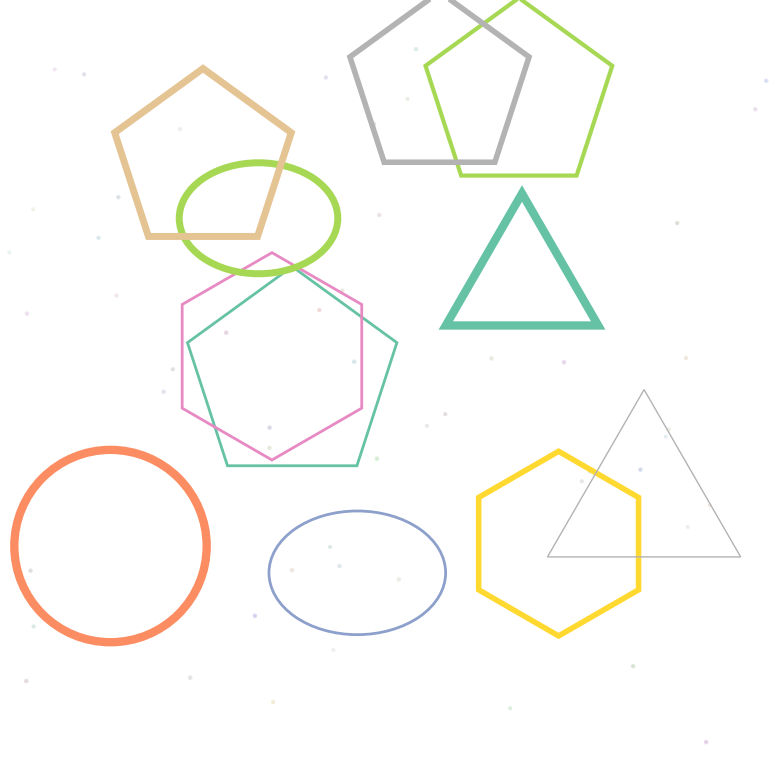[{"shape": "pentagon", "thickness": 1, "radius": 0.71, "center": [0.379, 0.511]}, {"shape": "triangle", "thickness": 3, "radius": 0.57, "center": [0.678, 0.634]}, {"shape": "circle", "thickness": 3, "radius": 0.62, "center": [0.144, 0.291]}, {"shape": "oval", "thickness": 1, "radius": 0.57, "center": [0.464, 0.256]}, {"shape": "hexagon", "thickness": 1, "radius": 0.67, "center": [0.353, 0.537]}, {"shape": "oval", "thickness": 2.5, "radius": 0.51, "center": [0.336, 0.717]}, {"shape": "pentagon", "thickness": 1.5, "radius": 0.64, "center": [0.674, 0.875]}, {"shape": "hexagon", "thickness": 2, "radius": 0.6, "center": [0.725, 0.294]}, {"shape": "pentagon", "thickness": 2.5, "radius": 0.6, "center": [0.264, 0.79]}, {"shape": "pentagon", "thickness": 2, "radius": 0.61, "center": [0.571, 0.888]}, {"shape": "triangle", "thickness": 0.5, "radius": 0.72, "center": [0.836, 0.349]}]